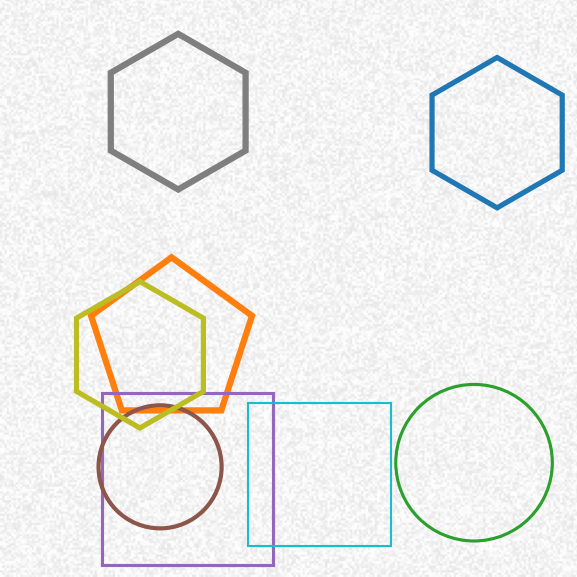[{"shape": "hexagon", "thickness": 2.5, "radius": 0.65, "center": [0.861, 0.769]}, {"shape": "pentagon", "thickness": 3, "radius": 0.73, "center": [0.297, 0.407]}, {"shape": "circle", "thickness": 1.5, "radius": 0.68, "center": [0.821, 0.198]}, {"shape": "square", "thickness": 1.5, "radius": 0.74, "center": [0.325, 0.17]}, {"shape": "circle", "thickness": 2, "radius": 0.53, "center": [0.277, 0.191]}, {"shape": "hexagon", "thickness": 3, "radius": 0.67, "center": [0.309, 0.806]}, {"shape": "hexagon", "thickness": 2.5, "radius": 0.63, "center": [0.242, 0.385]}, {"shape": "square", "thickness": 1, "radius": 0.62, "center": [0.553, 0.177]}]